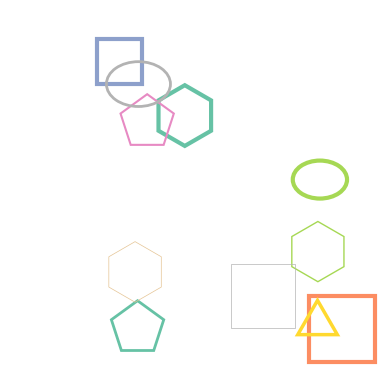[{"shape": "pentagon", "thickness": 2, "radius": 0.36, "center": [0.357, 0.147]}, {"shape": "hexagon", "thickness": 3, "radius": 0.39, "center": [0.48, 0.7]}, {"shape": "square", "thickness": 3, "radius": 0.43, "center": [0.889, 0.144]}, {"shape": "square", "thickness": 3, "radius": 0.29, "center": [0.31, 0.841]}, {"shape": "pentagon", "thickness": 1.5, "radius": 0.36, "center": [0.382, 0.683]}, {"shape": "hexagon", "thickness": 1, "radius": 0.39, "center": [0.826, 0.347]}, {"shape": "oval", "thickness": 3, "radius": 0.35, "center": [0.831, 0.534]}, {"shape": "triangle", "thickness": 2.5, "radius": 0.3, "center": [0.825, 0.16]}, {"shape": "hexagon", "thickness": 0.5, "radius": 0.39, "center": [0.351, 0.294]}, {"shape": "oval", "thickness": 2, "radius": 0.42, "center": [0.36, 0.782]}, {"shape": "square", "thickness": 0.5, "radius": 0.42, "center": [0.683, 0.231]}]